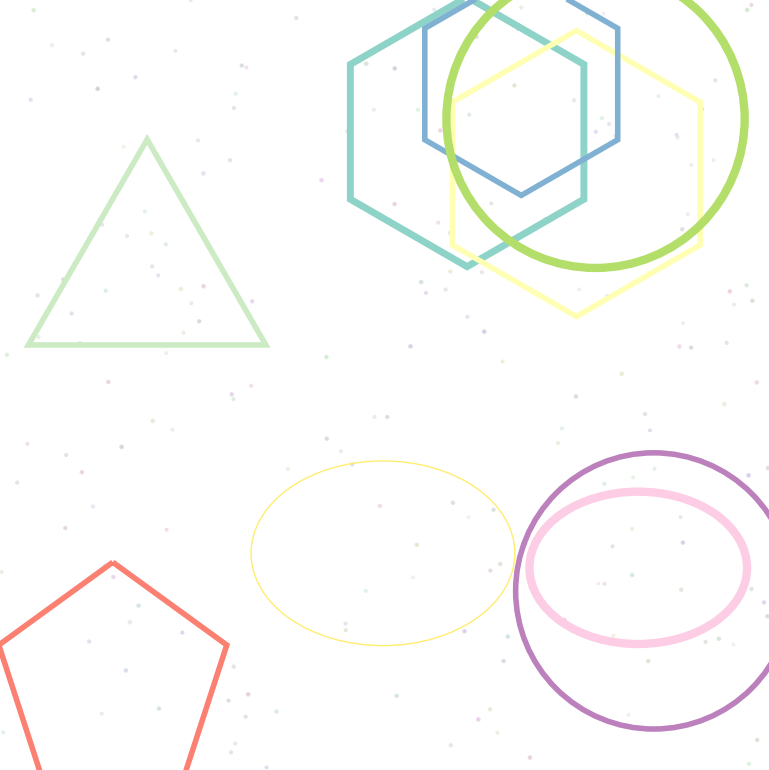[{"shape": "hexagon", "thickness": 2.5, "radius": 0.88, "center": [0.607, 0.829]}, {"shape": "hexagon", "thickness": 2, "radius": 0.93, "center": [0.748, 0.775]}, {"shape": "pentagon", "thickness": 2, "radius": 0.78, "center": [0.146, 0.114]}, {"shape": "hexagon", "thickness": 2, "radius": 0.72, "center": [0.677, 0.891]}, {"shape": "circle", "thickness": 3, "radius": 0.97, "center": [0.773, 0.846]}, {"shape": "oval", "thickness": 3, "radius": 0.71, "center": [0.829, 0.263]}, {"shape": "circle", "thickness": 2, "radius": 0.9, "center": [0.849, 0.233]}, {"shape": "triangle", "thickness": 2, "radius": 0.89, "center": [0.191, 0.641]}, {"shape": "oval", "thickness": 0.5, "radius": 0.86, "center": [0.497, 0.281]}]